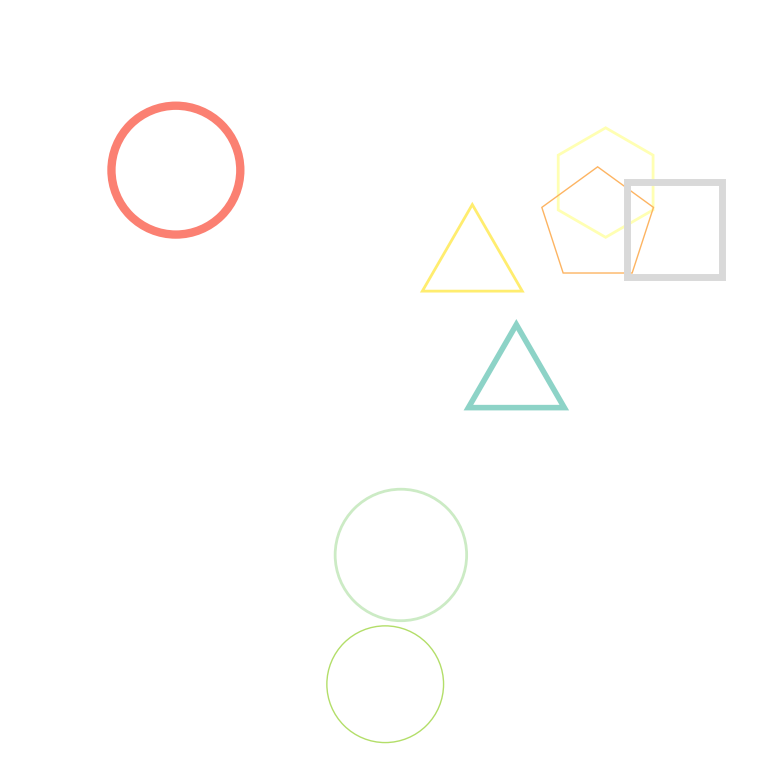[{"shape": "triangle", "thickness": 2, "radius": 0.36, "center": [0.671, 0.507]}, {"shape": "hexagon", "thickness": 1, "radius": 0.36, "center": [0.787, 0.763]}, {"shape": "circle", "thickness": 3, "radius": 0.42, "center": [0.228, 0.779]}, {"shape": "pentagon", "thickness": 0.5, "radius": 0.38, "center": [0.776, 0.707]}, {"shape": "circle", "thickness": 0.5, "radius": 0.38, "center": [0.5, 0.111]}, {"shape": "square", "thickness": 2.5, "radius": 0.31, "center": [0.876, 0.702]}, {"shape": "circle", "thickness": 1, "radius": 0.43, "center": [0.521, 0.279]}, {"shape": "triangle", "thickness": 1, "radius": 0.37, "center": [0.613, 0.659]}]